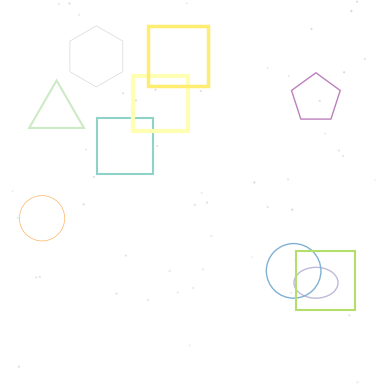[{"shape": "square", "thickness": 1.5, "radius": 0.37, "center": [0.325, 0.621]}, {"shape": "square", "thickness": 3, "radius": 0.36, "center": [0.417, 0.732]}, {"shape": "oval", "thickness": 1, "radius": 0.29, "center": [0.821, 0.266]}, {"shape": "circle", "thickness": 1, "radius": 0.35, "center": [0.763, 0.296]}, {"shape": "circle", "thickness": 0.5, "radius": 0.29, "center": [0.109, 0.433]}, {"shape": "square", "thickness": 1.5, "radius": 0.38, "center": [0.846, 0.272]}, {"shape": "hexagon", "thickness": 0.5, "radius": 0.4, "center": [0.25, 0.854]}, {"shape": "pentagon", "thickness": 1, "radius": 0.33, "center": [0.82, 0.744]}, {"shape": "triangle", "thickness": 1.5, "radius": 0.41, "center": [0.147, 0.709]}, {"shape": "square", "thickness": 2.5, "radius": 0.39, "center": [0.463, 0.854]}]